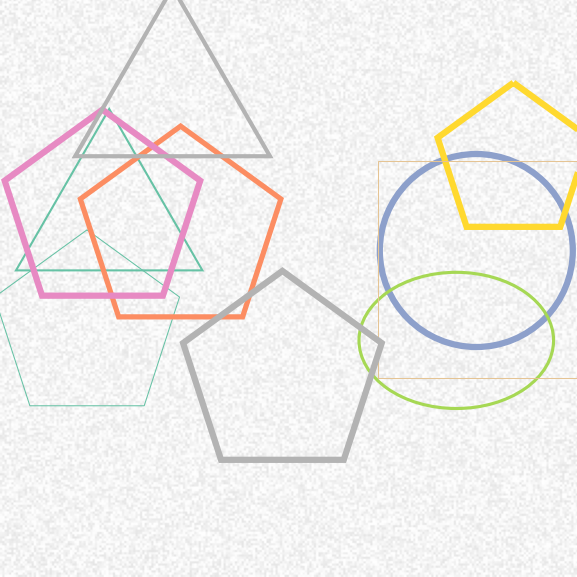[{"shape": "triangle", "thickness": 1, "radius": 0.93, "center": [0.189, 0.624]}, {"shape": "pentagon", "thickness": 0.5, "radius": 0.84, "center": [0.151, 0.433]}, {"shape": "pentagon", "thickness": 2.5, "radius": 0.91, "center": [0.313, 0.598]}, {"shape": "circle", "thickness": 3, "radius": 0.84, "center": [0.825, 0.565]}, {"shape": "pentagon", "thickness": 3, "radius": 0.89, "center": [0.177, 0.631]}, {"shape": "oval", "thickness": 1.5, "radius": 0.84, "center": [0.79, 0.41]}, {"shape": "pentagon", "thickness": 3, "radius": 0.69, "center": [0.889, 0.718]}, {"shape": "square", "thickness": 0.5, "radius": 0.94, "center": [0.842, 0.533]}, {"shape": "triangle", "thickness": 2, "radius": 0.97, "center": [0.299, 0.826]}, {"shape": "pentagon", "thickness": 3, "radius": 0.9, "center": [0.489, 0.349]}]